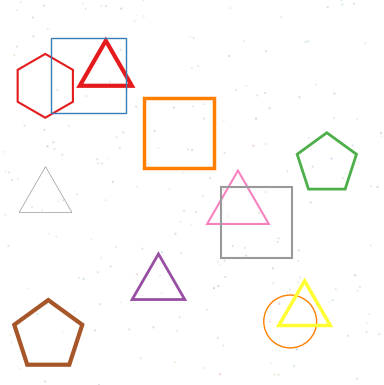[{"shape": "hexagon", "thickness": 1.5, "radius": 0.41, "center": [0.118, 0.777]}, {"shape": "triangle", "thickness": 3, "radius": 0.39, "center": [0.275, 0.816]}, {"shape": "square", "thickness": 1, "radius": 0.49, "center": [0.229, 0.805]}, {"shape": "pentagon", "thickness": 2, "radius": 0.4, "center": [0.849, 0.574]}, {"shape": "triangle", "thickness": 2, "radius": 0.39, "center": [0.412, 0.261]}, {"shape": "square", "thickness": 2.5, "radius": 0.46, "center": [0.466, 0.654]}, {"shape": "circle", "thickness": 1, "radius": 0.34, "center": [0.754, 0.165]}, {"shape": "triangle", "thickness": 2.5, "radius": 0.39, "center": [0.791, 0.193]}, {"shape": "pentagon", "thickness": 3, "radius": 0.46, "center": [0.125, 0.128]}, {"shape": "triangle", "thickness": 1.5, "radius": 0.46, "center": [0.618, 0.464]}, {"shape": "triangle", "thickness": 0.5, "radius": 0.4, "center": [0.118, 0.488]}, {"shape": "square", "thickness": 1.5, "radius": 0.46, "center": [0.665, 0.421]}]